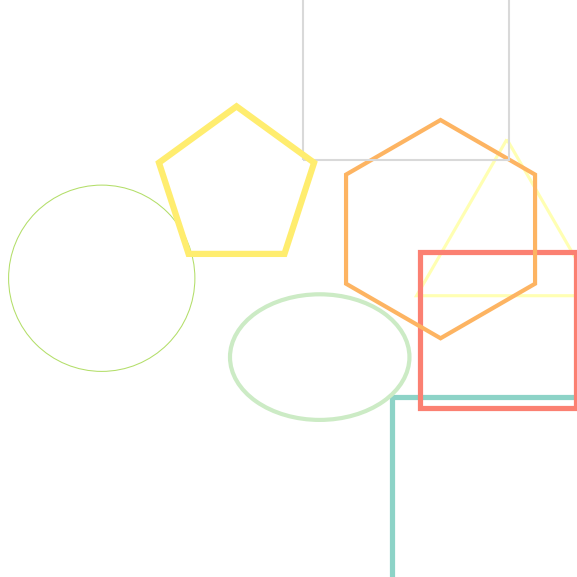[{"shape": "square", "thickness": 2.5, "radius": 0.81, "center": [0.84, 0.15]}, {"shape": "triangle", "thickness": 1.5, "radius": 0.9, "center": [0.878, 0.577]}, {"shape": "square", "thickness": 2.5, "radius": 0.68, "center": [0.862, 0.427]}, {"shape": "hexagon", "thickness": 2, "radius": 0.94, "center": [0.763, 0.602]}, {"shape": "circle", "thickness": 0.5, "radius": 0.81, "center": [0.176, 0.517]}, {"shape": "square", "thickness": 1, "radius": 0.89, "center": [0.703, 0.9]}, {"shape": "oval", "thickness": 2, "radius": 0.78, "center": [0.554, 0.381]}, {"shape": "pentagon", "thickness": 3, "radius": 0.71, "center": [0.41, 0.674]}]